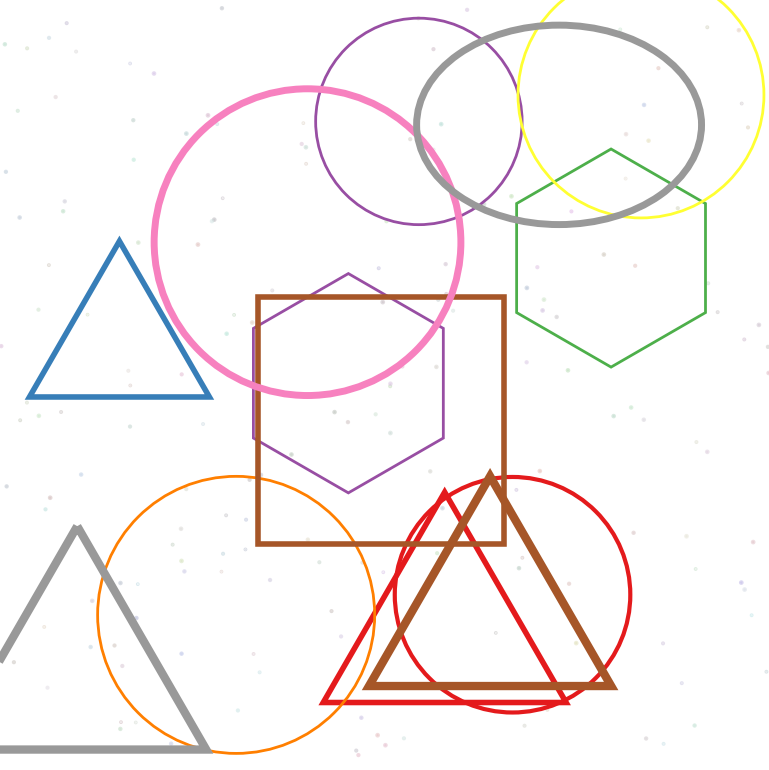[{"shape": "triangle", "thickness": 2, "radius": 0.91, "center": [0.578, 0.179]}, {"shape": "circle", "thickness": 1.5, "radius": 0.76, "center": [0.666, 0.228]}, {"shape": "triangle", "thickness": 2, "radius": 0.67, "center": [0.155, 0.552]}, {"shape": "hexagon", "thickness": 1, "radius": 0.71, "center": [0.794, 0.665]}, {"shape": "hexagon", "thickness": 1, "radius": 0.71, "center": [0.452, 0.502]}, {"shape": "circle", "thickness": 1, "radius": 0.67, "center": [0.544, 0.842]}, {"shape": "circle", "thickness": 1, "radius": 0.9, "center": [0.307, 0.201]}, {"shape": "circle", "thickness": 1, "radius": 0.8, "center": [0.832, 0.877]}, {"shape": "triangle", "thickness": 3, "radius": 0.91, "center": [0.636, 0.2]}, {"shape": "square", "thickness": 2, "radius": 0.8, "center": [0.495, 0.454]}, {"shape": "circle", "thickness": 2.5, "radius": 1.0, "center": [0.399, 0.686]}, {"shape": "triangle", "thickness": 3, "radius": 0.97, "center": [0.1, 0.123]}, {"shape": "oval", "thickness": 2.5, "radius": 0.93, "center": [0.726, 0.838]}]